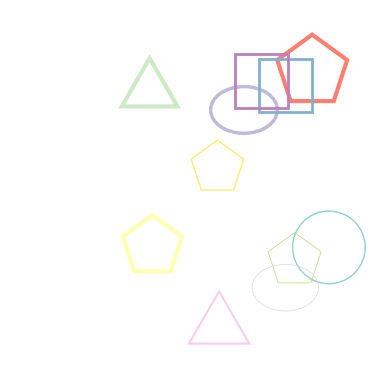[{"shape": "circle", "thickness": 1, "radius": 0.47, "center": [0.854, 0.357]}, {"shape": "pentagon", "thickness": 3, "radius": 0.4, "center": [0.396, 0.361]}, {"shape": "oval", "thickness": 2.5, "radius": 0.43, "center": [0.634, 0.714]}, {"shape": "pentagon", "thickness": 3, "radius": 0.48, "center": [0.811, 0.815]}, {"shape": "square", "thickness": 2, "radius": 0.35, "center": [0.741, 0.778]}, {"shape": "pentagon", "thickness": 0.5, "radius": 0.36, "center": [0.765, 0.324]}, {"shape": "triangle", "thickness": 1.5, "radius": 0.45, "center": [0.569, 0.153]}, {"shape": "oval", "thickness": 0.5, "radius": 0.43, "center": [0.741, 0.253]}, {"shape": "square", "thickness": 2, "radius": 0.35, "center": [0.68, 0.79]}, {"shape": "triangle", "thickness": 3, "radius": 0.42, "center": [0.389, 0.765]}, {"shape": "pentagon", "thickness": 1, "radius": 0.36, "center": [0.565, 0.564]}]